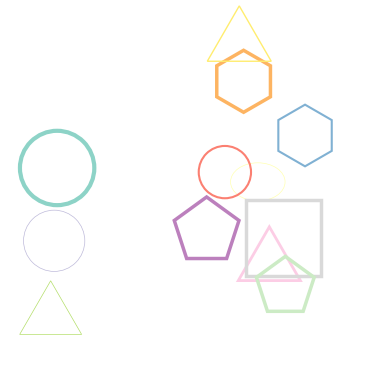[{"shape": "circle", "thickness": 3, "radius": 0.48, "center": [0.148, 0.564]}, {"shape": "oval", "thickness": 0.5, "radius": 0.35, "center": [0.67, 0.528]}, {"shape": "circle", "thickness": 0.5, "radius": 0.4, "center": [0.141, 0.375]}, {"shape": "circle", "thickness": 1.5, "radius": 0.34, "center": [0.584, 0.553]}, {"shape": "hexagon", "thickness": 1.5, "radius": 0.4, "center": [0.792, 0.648]}, {"shape": "hexagon", "thickness": 2.5, "radius": 0.4, "center": [0.633, 0.789]}, {"shape": "triangle", "thickness": 0.5, "radius": 0.46, "center": [0.132, 0.178]}, {"shape": "triangle", "thickness": 2, "radius": 0.47, "center": [0.7, 0.318]}, {"shape": "square", "thickness": 2.5, "radius": 0.49, "center": [0.736, 0.382]}, {"shape": "pentagon", "thickness": 2.5, "radius": 0.44, "center": [0.537, 0.4]}, {"shape": "pentagon", "thickness": 2.5, "radius": 0.39, "center": [0.741, 0.255]}, {"shape": "triangle", "thickness": 1, "radius": 0.48, "center": [0.621, 0.889]}]